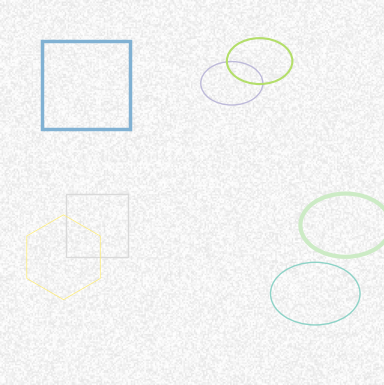[{"shape": "oval", "thickness": 1, "radius": 0.58, "center": [0.819, 0.237]}, {"shape": "oval", "thickness": 1, "radius": 0.4, "center": [0.602, 0.784]}, {"shape": "square", "thickness": 2.5, "radius": 0.57, "center": [0.224, 0.779]}, {"shape": "oval", "thickness": 1.5, "radius": 0.43, "center": [0.674, 0.841]}, {"shape": "square", "thickness": 1, "radius": 0.41, "center": [0.252, 0.414]}, {"shape": "oval", "thickness": 3, "radius": 0.59, "center": [0.898, 0.415]}, {"shape": "hexagon", "thickness": 0.5, "radius": 0.55, "center": [0.165, 0.332]}]